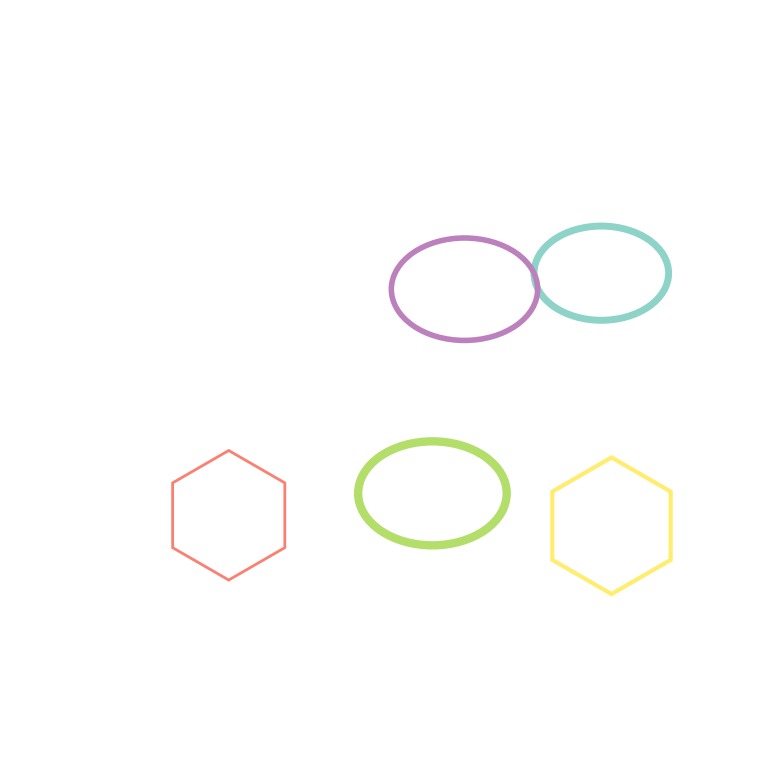[{"shape": "oval", "thickness": 2.5, "radius": 0.44, "center": [0.781, 0.645]}, {"shape": "hexagon", "thickness": 1, "radius": 0.42, "center": [0.297, 0.331]}, {"shape": "oval", "thickness": 3, "radius": 0.48, "center": [0.562, 0.359]}, {"shape": "oval", "thickness": 2, "radius": 0.48, "center": [0.603, 0.624]}, {"shape": "hexagon", "thickness": 1.5, "radius": 0.44, "center": [0.794, 0.317]}]